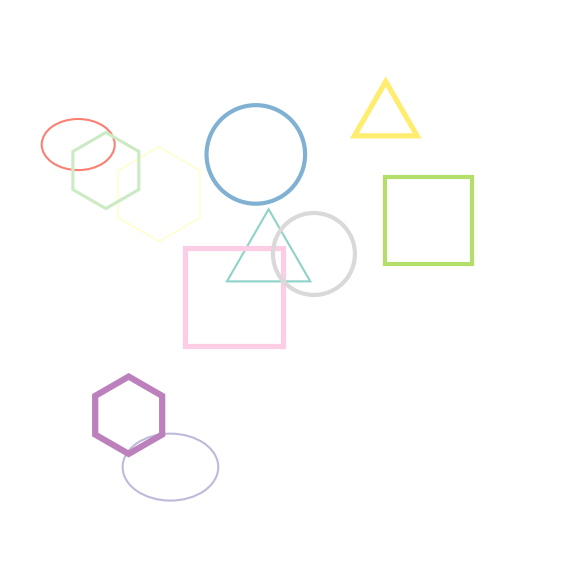[{"shape": "triangle", "thickness": 1, "radius": 0.42, "center": [0.465, 0.554]}, {"shape": "hexagon", "thickness": 0.5, "radius": 0.41, "center": [0.275, 0.663]}, {"shape": "oval", "thickness": 1, "radius": 0.41, "center": [0.295, 0.19]}, {"shape": "oval", "thickness": 1, "radius": 0.32, "center": [0.135, 0.749]}, {"shape": "circle", "thickness": 2, "radius": 0.43, "center": [0.443, 0.732]}, {"shape": "square", "thickness": 2, "radius": 0.38, "center": [0.742, 0.618]}, {"shape": "square", "thickness": 2.5, "radius": 0.42, "center": [0.405, 0.484]}, {"shape": "circle", "thickness": 2, "radius": 0.35, "center": [0.544, 0.559]}, {"shape": "hexagon", "thickness": 3, "radius": 0.33, "center": [0.223, 0.28]}, {"shape": "hexagon", "thickness": 1.5, "radius": 0.33, "center": [0.183, 0.704]}, {"shape": "triangle", "thickness": 2.5, "radius": 0.31, "center": [0.668, 0.795]}]